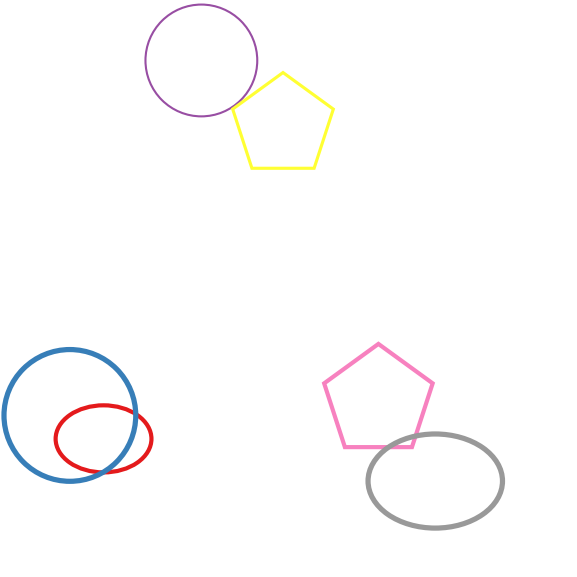[{"shape": "oval", "thickness": 2, "radius": 0.41, "center": [0.179, 0.239]}, {"shape": "circle", "thickness": 2.5, "radius": 0.57, "center": [0.121, 0.28]}, {"shape": "circle", "thickness": 1, "radius": 0.48, "center": [0.349, 0.894]}, {"shape": "pentagon", "thickness": 1.5, "radius": 0.46, "center": [0.49, 0.782]}, {"shape": "pentagon", "thickness": 2, "radius": 0.49, "center": [0.655, 0.305]}, {"shape": "oval", "thickness": 2.5, "radius": 0.58, "center": [0.754, 0.166]}]